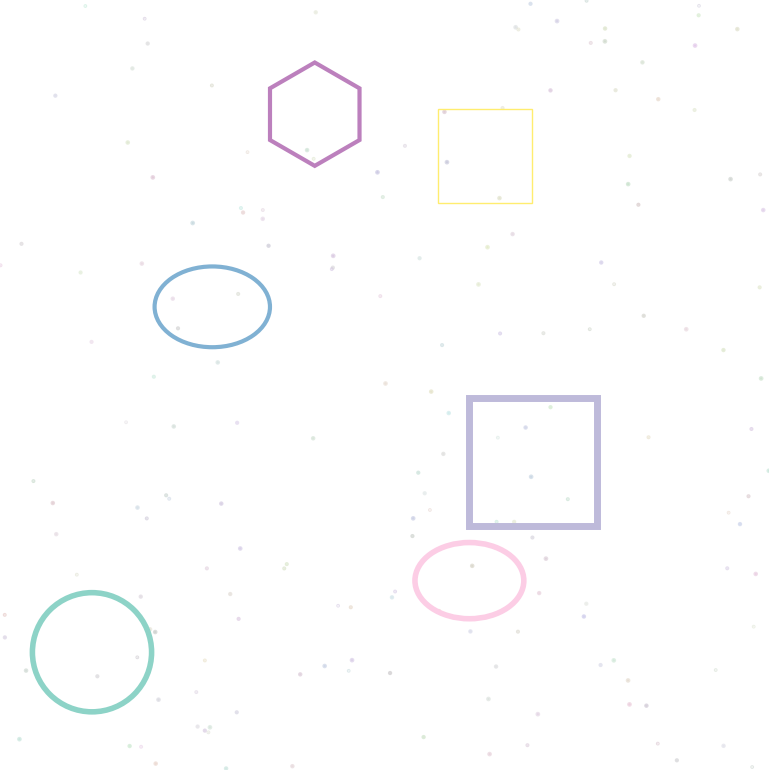[{"shape": "circle", "thickness": 2, "radius": 0.39, "center": [0.119, 0.153]}, {"shape": "square", "thickness": 2.5, "radius": 0.42, "center": [0.693, 0.4]}, {"shape": "oval", "thickness": 1.5, "radius": 0.37, "center": [0.276, 0.602]}, {"shape": "oval", "thickness": 2, "radius": 0.35, "center": [0.61, 0.246]}, {"shape": "hexagon", "thickness": 1.5, "radius": 0.34, "center": [0.409, 0.852]}, {"shape": "square", "thickness": 0.5, "radius": 0.3, "center": [0.63, 0.798]}]